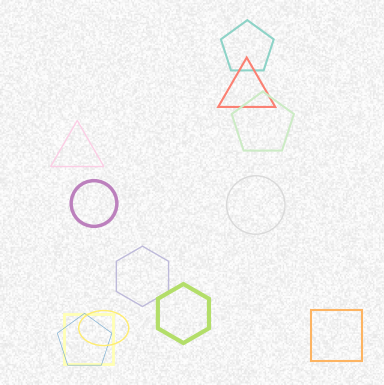[{"shape": "pentagon", "thickness": 1.5, "radius": 0.36, "center": [0.642, 0.876]}, {"shape": "square", "thickness": 2, "radius": 0.32, "center": [0.23, 0.12]}, {"shape": "hexagon", "thickness": 1, "radius": 0.39, "center": [0.37, 0.282]}, {"shape": "triangle", "thickness": 1.5, "radius": 0.43, "center": [0.641, 0.765]}, {"shape": "pentagon", "thickness": 0.5, "radius": 0.37, "center": [0.22, 0.112]}, {"shape": "square", "thickness": 1.5, "radius": 0.33, "center": [0.874, 0.128]}, {"shape": "hexagon", "thickness": 3, "radius": 0.38, "center": [0.476, 0.186]}, {"shape": "triangle", "thickness": 1, "radius": 0.4, "center": [0.201, 0.607]}, {"shape": "circle", "thickness": 1, "radius": 0.38, "center": [0.664, 0.468]}, {"shape": "circle", "thickness": 2.5, "radius": 0.3, "center": [0.244, 0.471]}, {"shape": "pentagon", "thickness": 1.5, "radius": 0.42, "center": [0.683, 0.678]}, {"shape": "oval", "thickness": 1, "radius": 0.32, "center": [0.269, 0.148]}]